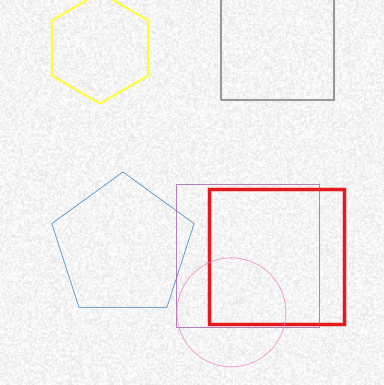[{"shape": "square", "thickness": 2.5, "radius": 0.87, "center": [0.717, 0.333]}, {"shape": "pentagon", "thickness": 0.5, "radius": 0.97, "center": [0.319, 0.359]}, {"shape": "square", "thickness": 0.5, "radius": 0.93, "center": [0.643, 0.337]}, {"shape": "hexagon", "thickness": 1.5, "radius": 0.72, "center": [0.26, 0.875]}, {"shape": "circle", "thickness": 0.5, "radius": 0.71, "center": [0.601, 0.189]}, {"shape": "square", "thickness": 1.5, "radius": 0.73, "center": [0.721, 0.885]}]